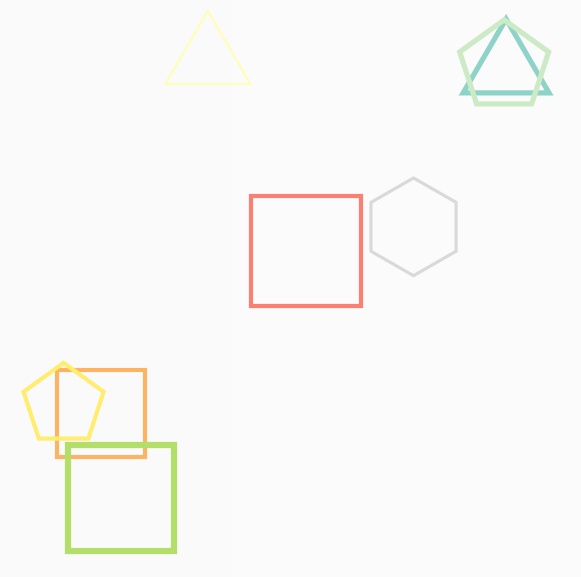[{"shape": "triangle", "thickness": 2.5, "radius": 0.43, "center": [0.871, 0.881]}, {"shape": "triangle", "thickness": 1, "radius": 0.42, "center": [0.358, 0.896]}, {"shape": "square", "thickness": 2, "radius": 0.48, "center": [0.526, 0.564]}, {"shape": "square", "thickness": 2, "radius": 0.38, "center": [0.173, 0.283]}, {"shape": "square", "thickness": 3, "radius": 0.46, "center": [0.208, 0.137]}, {"shape": "hexagon", "thickness": 1.5, "radius": 0.42, "center": [0.711, 0.606]}, {"shape": "pentagon", "thickness": 2.5, "radius": 0.4, "center": [0.867, 0.884]}, {"shape": "pentagon", "thickness": 2, "radius": 0.36, "center": [0.109, 0.298]}]